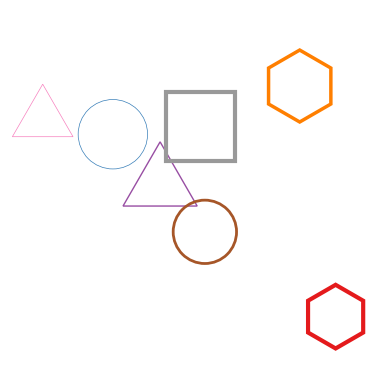[{"shape": "hexagon", "thickness": 3, "radius": 0.41, "center": [0.872, 0.178]}, {"shape": "circle", "thickness": 0.5, "radius": 0.45, "center": [0.293, 0.651]}, {"shape": "triangle", "thickness": 1, "radius": 0.56, "center": [0.416, 0.52]}, {"shape": "hexagon", "thickness": 2.5, "radius": 0.47, "center": [0.778, 0.777]}, {"shape": "circle", "thickness": 2, "radius": 0.41, "center": [0.532, 0.398]}, {"shape": "triangle", "thickness": 0.5, "radius": 0.45, "center": [0.111, 0.69]}, {"shape": "square", "thickness": 3, "radius": 0.45, "center": [0.52, 0.672]}]